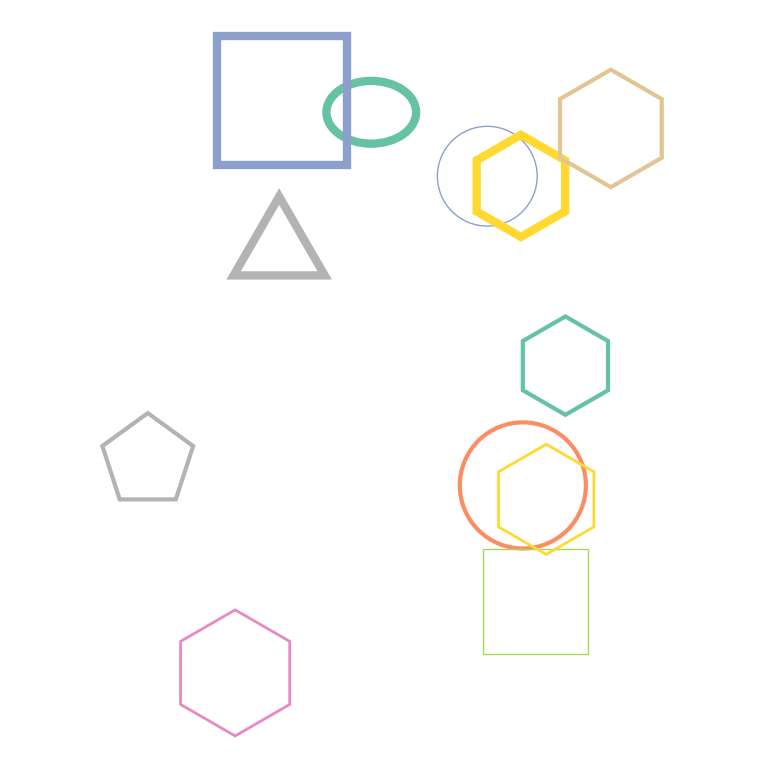[{"shape": "hexagon", "thickness": 1.5, "radius": 0.32, "center": [0.734, 0.525]}, {"shape": "oval", "thickness": 3, "radius": 0.29, "center": [0.482, 0.854]}, {"shape": "circle", "thickness": 1.5, "radius": 0.41, "center": [0.679, 0.37]}, {"shape": "circle", "thickness": 0.5, "radius": 0.32, "center": [0.633, 0.771]}, {"shape": "square", "thickness": 3, "radius": 0.42, "center": [0.366, 0.869]}, {"shape": "hexagon", "thickness": 1, "radius": 0.41, "center": [0.305, 0.126]}, {"shape": "square", "thickness": 0.5, "radius": 0.34, "center": [0.695, 0.218]}, {"shape": "hexagon", "thickness": 3, "radius": 0.33, "center": [0.676, 0.759]}, {"shape": "hexagon", "thickness": 1, "radius": 0.36, "center": [0.709, 0.351]}, {"shape": "hexagon", "thickness": 1.5, "radius": 0.38, "center": [0.793, 0.833]}, {"shape": "triangle", "thickness": 3, "radius": 0.34, "center": [0.363, 0.676]}, {"shape": "pentagon", "thickness": 1.5, "radius": 0.31, "center": [0.192, 0.402]}]